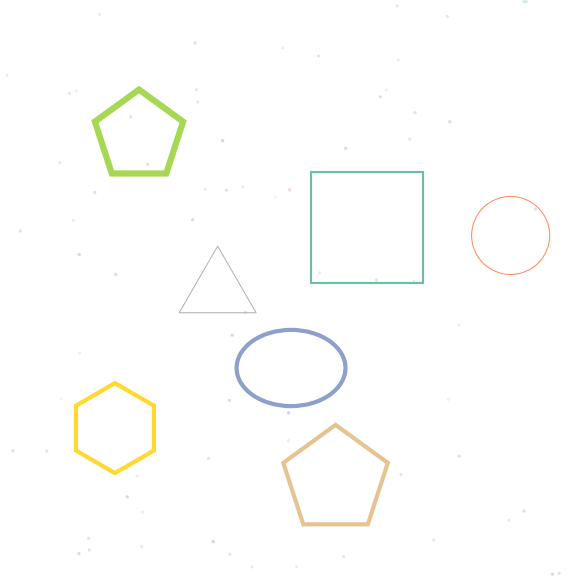[{"shape": "square", "thickness": 1, "radius": 0.48, "center": [0.635, 0.605]}, {"shape": "circle", "thickness": 0.5, "radius": 0.34, "center": [0.884, 0.591]}, {"shape": "oval", "thickness": 2, "radius": 0.47, "center": [0.504, 0.362]}, {"shape": "pentagon", "thickness": 3, "radius": 0.4, "center": [0.241, 0.764]}, {"shape": "hexagon", "thickness": 2, "radius": 0.39, "center": [0.199, 0.258]}, {"shape": "pentagon", "thickness": 2, "radius": 0.48, "center": [0.581, 0.168]}, {"shape": "triangle", "thickness": 0.5, "radius": 0.38, "center": [0.377, 0.496]}]